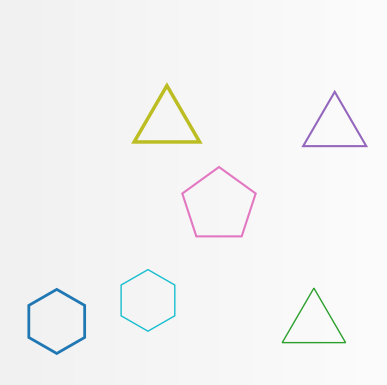[{"shape": "hexagon", "thickness": 2, "radius": 0.42, "center": [0.146, 0.165]}, {"shape": "triangle", "thickness": 1, "radius": 0.47, "center": [0.81, 0.157]}, {"shape": "triangle", "thickness": 1.5, "radius": 0.47, "center": [0.864, 0.667]}, {"shape": "pentagon", "thickness": 1.5, "radius": 0.5, "center": [0.565, 0.467]}, {"shape": "triangle", "thickness": 2.5, "radius": 0.49, "center": [0.431, 0.68]}, {"shape": "hexagon", "thickness": 1, "radius": 0.4, "center": [0.382, 0.22]}]